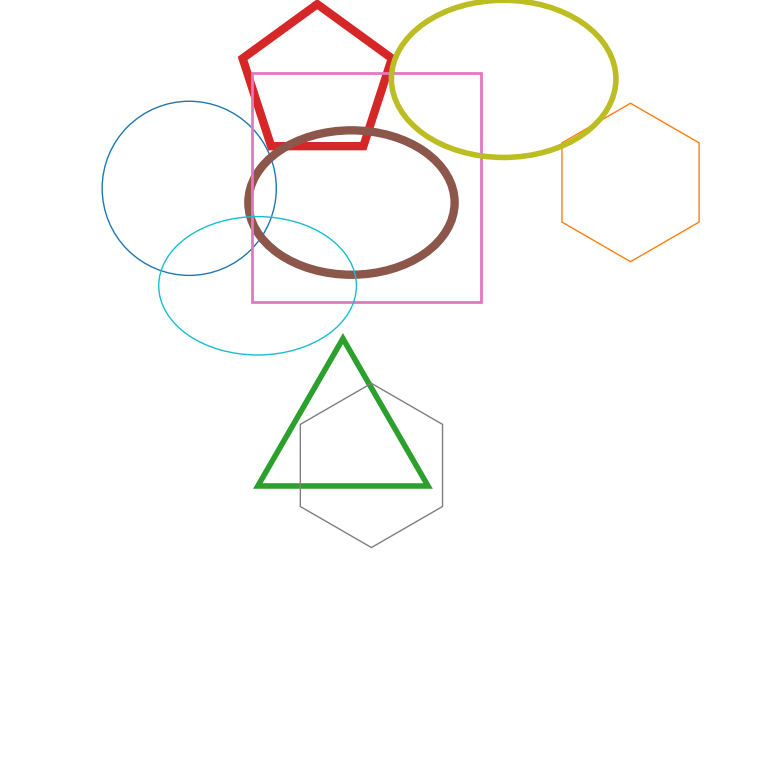[{"shape": "circle", "thickness": 0.5, "radius": 0.57, "center": [0.246, 0.755]}, {"shape": "hexagon", "thickness": 0.5, "radius": 0.51, "center": [0.819, 0.763]}, {"shape": "triangle", "thickness": 2, "radius": 0.64, "center": [0.445, 0.433]}, {"shape": "pentagon", "thickness": 3, "radius": 0.51, "center": [0.412, 0.893]}, {"shape": "oval", "thickness": 3, "radius": 0.67, "center": [0.456, 0.737]}, {"shape": "square", "thickness": 1, "radius": 0.74, "center": [0.476, 0.757]}, {"shape": "hexagon", "thickness": 0.5, "radius": 0.53, "center": [0.482, 0.396]}, {"shape": "oval", "thickness": 2, "radius": 0.73, "center": [0.654, 0.898]}, {"shape": "oval", "thickness": 0.5, "radius": 0.64, "center": [0.335, 0.629]}]